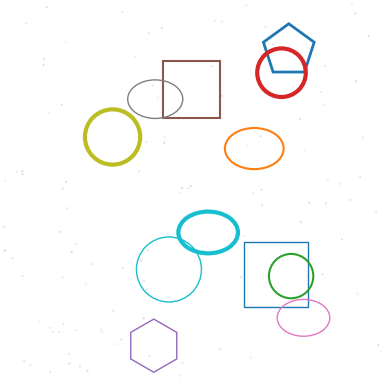[{"shape": "square", "thickness": 1, "radius": 0.42, "center": [0.717, 0.287]}, {"shape": "pentagon", "thickness": 2, "radius": 0.35, "center": [0.75, 0.869]}, {"shape": "oval", "thickness": 1.5, "radius": 0.38, "center": [0.66, 0.614]}, {"shape": "circle", "thickness": 1.5, "radius": 0.29, "center": [0.756, 0.283]}, {"shape": "circle", "thickness": 3, "radius": 0.32, "center": [0.731, 0.811]}, {"shape": "hexagon", "thickness": 1, "radius": 0.35, "center": [0.399, 0.102]}, {"shape": "square", "thickness": 1.5, "radius": 0.37, "center": [0.497, 0.767]}, {"shape": "oval", "thickness": 1, "radius": 0.34, "center": [0.788, 0.174]}, {"shape": "oval", "thickness": 1, "radius": 0.36, "center": [0.403, 0.742]}, {"shape": "circle", "thickness": 3, "radius": 0.36, "center": [0.292, 0.644]}, {"shape": "circle", "thickness": 1, "radius": 0.42, "center": [0.439, 0.3]}, {"shape": "oval", "thickness": 3, "radius": 0.39, "center": [0.541, 0.396]}]